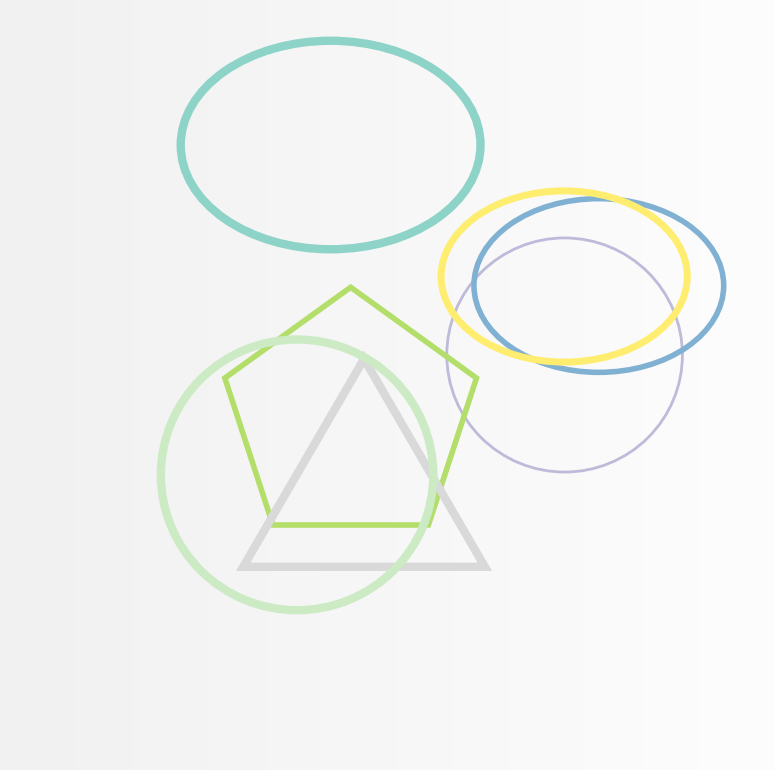[{"shape": "oval", "thickness": 3, "radius": 0.97, "center": [0.427, 0.812]}, {"shape": "circle", "thickness": 1, "radius": 0.76, "center": [0.728, 0.539]}, {"shape": "oval", "thickness": 2, "radius": 0.81, "center": [0.773, 0.629]}, {"shape": "pentagon", "thickness": 2, "radius": 0.85, "center": [0.452, 0.456]}, {"shape": "triangle", "thickness": 3, "radius": 0.9, "center": [0.47, 0.354]}, {"shape": "circle", "thickness": 3, "radius": 0.88, "center": [0.383, 0.383]}, {"shape": "oval", "thickness": 2.5, "radius": 0.79, "center": [0.728, 0.641]}]